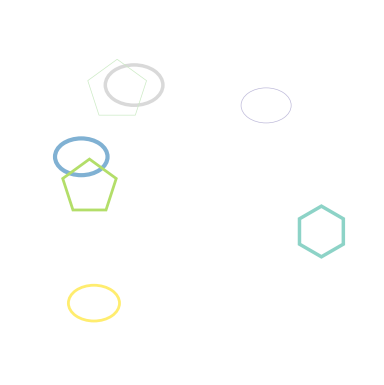[{"shape": "hexagon", "thickness": 2.5, "radius": 0.33, "center": [0.835, 0.399]}, {"shape": "oval", "thickness": 0.5, "radius": 0.33, "center": [0.691, 0.726]}, {"shape": "oval", "thickness": 3, "radius": 0.34, "center": [0.211, 0.593]}, {"shape": "pentagon", "thickness": 2, "radius": 0.37, "center": [0.232, 0.514]}, {"shape": "oval", "thickness": 2.5, "radius": 0.37, "center": [0.348, 0.779]}, {"shape": "pentagon", "thickness": 0.5, "radius": 0.4, "center": [0.304, 0.766]}, {"shape": "oval", "thickness": 2, "radius": 0.33, "center": [0.244, 0.213]}]